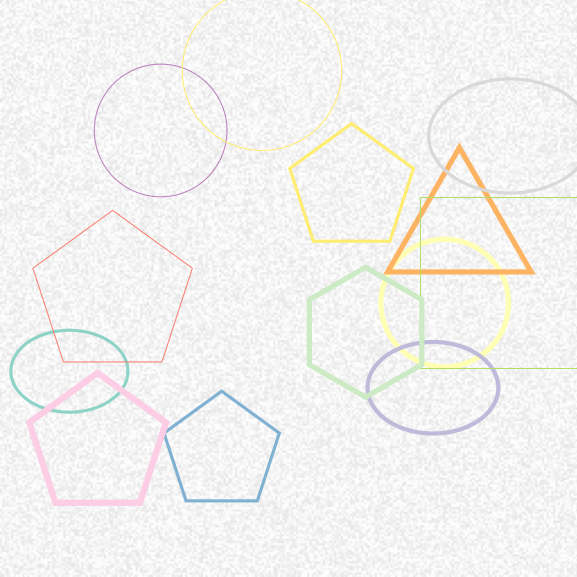[{"shape": "oval", "thickness": 1.5, "radius": 0.51, "center": [0.12, 0.356]}, {"shape": "circle", "thickness": 2.5, "radius": 0.55, "center": [0.77, 0.474]}, {"shape": "oval", "thickness": 2, "radius": 0.57, "center": [0.75, 0.328]}, {"shape": "pentagon", "thickness": 0.5, "radius": 0.73, "center": [0.195, 0.49]}, {"shape": "pentagon", "thickness": 1.5, "radius": 0.52, "center": [0.384, 0.217]}, {"shape": "triangle", "thickness": 2.5, "radius": 0.72, "center": [0.795, 0.6]}, {"shape": "square", "thickness": 0.5, "radius": 0.74, "center": [0.875, 0.51]}, {"shape": "pentagon", "thickness": 3, "radius": 0.62, "center": [0.169, 0.229]}, {"shape": "oval", "thickness": 1.5, "radius": 0.71, "center": [0.884, 0.764]}, {"shape": "circle", "thickness": 0.5, "radius": 0.57, "center": [0.278, 0.773]}, {"shape": "hexagon", "thickness": 2.5, "radius": 0.56, "center": [0.633, 0.424]}, {"shape": "circle", "thickness": 0.5, "radius": 0.69, "center": [0.454, 0.877]}, {"shape": "pentagon", "thickness": 1.5, "radius": 0.56, "center": [0.609, 0.673]}]